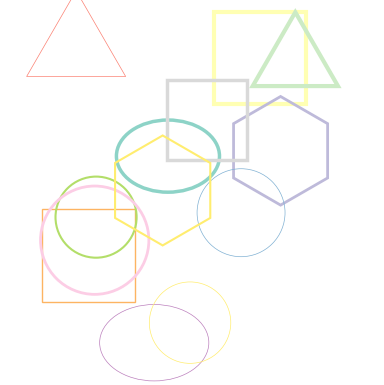[{"shape": "oval", "thickness": 2.5, "radius": 0.67, "center": [0.436, 0.595]}, {"shape": "square", "thickness": 3, "radius": 0.6, "center": [0.676, 0.849]}, {"shape": "hexagon", "thickness": 2, "radius": 0.71, "center": [0.729, 0.608]}, {"shape": "triangle", "thickness": 0.5, "radius": 0.74, "center": [0.198, 0.876]}, {"shape": "circle", "thickness": 0.5, "radius": 0.57, "center": [0.626, 0.447]}, {"shape": "square", "thickness": 1, "radius": 0.6, "center": [0.23, 0.335]}, {"shape": "circle", "thickness": 1.5, "radius": 0.53, "center": [0.249, 0.436]}, {"shape": "circle", "thickness": 2, "radius": 0.7, "center": [0.246, 0.376]}, {"shape": "square", "thickness": 2.5, "radius": 0.52, "center": [0.538, 0.688]}, {"shape": "oval", "thickness": 0.5, "radius": 0.71, "center": [0.401, 0.11]}, {"shape": "triangle", "thickness": 3, "radius": 0.64, "center": [0.767, 0.84]}, {"shape": "hexagon", "thickness": 1.5, "radius": 0.71, "center": [0.423, 0.505]}, {"shape": "circle", "thickness": 0.5, "radius": 0.53, "center": [0.494, 0.162]}]